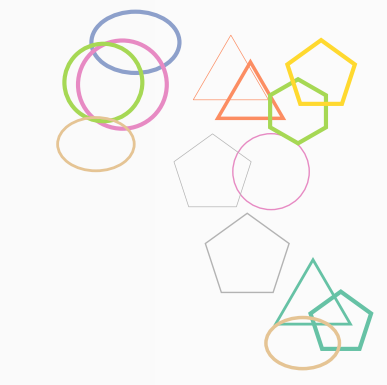[{"shape": "triangle", "thickness": 2, "radius": 0.56, "center": [0.808, 0.214]}, {"shape": "pentagon", "thickness": 3, "radius": 0.41, "center": [0.88, 0.16]}, {"shape": "triangle", "thickness": 2.5, "radius": 0.49, "center": [0.646, 0.741]}, {"shape": "triangle", "thickness": 0.5, "radius": 0.56, "center": [0.596, 0.797]}, {"shape": "oval", "thickness": 3, "radius": 0.57, "center": [0.35, 0.89]}, {"shape": "circle", "thickness": 3, "radius": 0.57, "center": [0.316, 0.78]}, {"shape": "circle", "thickness": 1, "radius": 0.49, "center": [0.699, 0.554]}, {"shape": "hexagon", "thickness": 3, "radius": 0.42, "center": [0.769, 0.711]}, {"shape": "circle", "thickness": 3, "radius": 0.5, "center": [0.267, 0.786]}, {"shape": "pentagon", "thickness": 3, "radius": 0.46, "center": [0.829, 0.804]}, {"shape": "oval", "thickness": 2.5, "radius": 0.47, "center": [0.781, 0.109]}, {"shape": "oval", "thickness": 2, "radius": 0.49, "center": [0.248, 0.626]}, {"shape": "pentagon", "thickness": 1, "radius": 0.57, "center": [0.638, 0.332]}, {"shape": "pentagon", "thickness": 0.5, "radius": 0.52, "center": [0.549, 0.548]}]